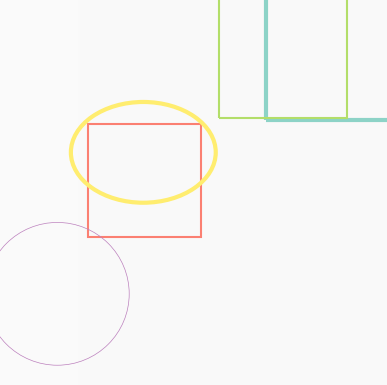[{"shape": "square", "thickness": 3, "radius": 0.86, "center": [0.856, 0.859]}, {"shape": "square", "thickness": 1.5, "radius": 0.73, "center": [0.373, 0.532]}, {"shape": "square", "thickness": 1.5, "radius": 0.82, "center": [0.73, 0.858]}, {"shape": "circle", "thickness": 0.5, "radius": 0.93, "center": [0.148, 0.237]}, {"shape": "oval", "thickness": 3, "radius": 0.93, "center": [0.37, 0.604]}]